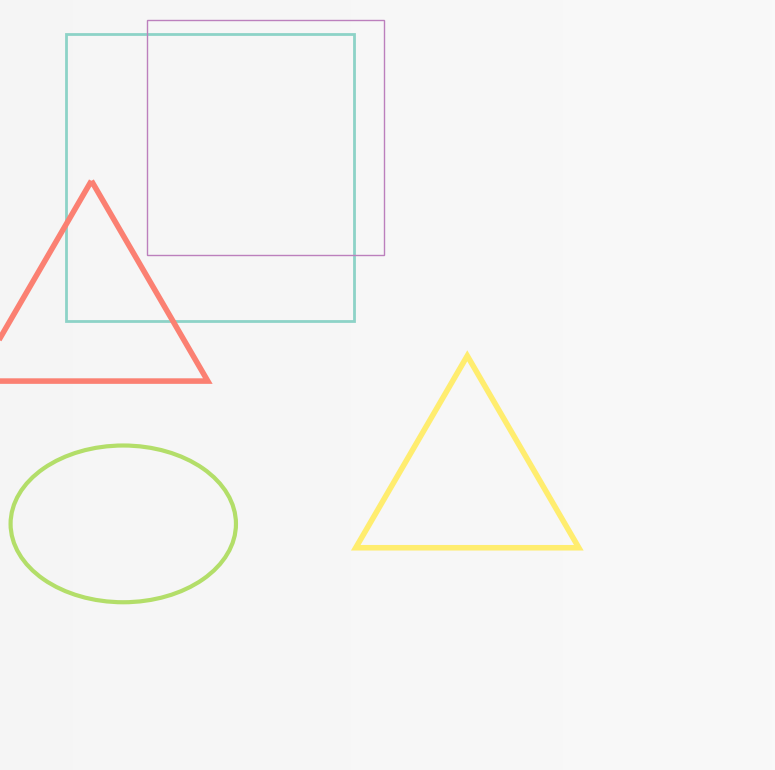[{"shape": "square", "thickness": 1, "radius": 0.93, "center": [0.271, 0.769]}, {"shape": "triangle", "thickness": 2, "radius": 0.87, "center": [0.118, 0.592]}, {"shape": "oval", "thickness": 1.5, "radius": 0.73, "center": [0.159, 0.32]}, {"shape": "square", "thickness": 0.5, "radius": 0.76, "center": [0.343, 0.821]}, {"shape": "triangle", "thickness": 2, "radius": 0.83, "center": [0.603, 0.372]}]